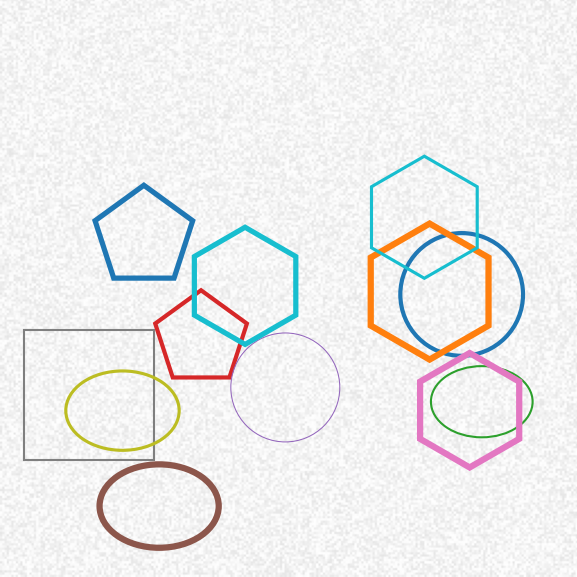[{"shape": "circle", "thickness": 2, "radius": 0.53, "center": [0.799, 0.489]}, {"shape": "pentagon", "thickness": 2.5, "radius": 0.44, "center": [0.249, 0.589]}, {"shape": "hexagon", "thickness": 3, "radius": 0.59, "center": [0.744, 0.494]}, {"shape": "oval", "thickness": 1, "radius": 0.44, "center": [0.834, 0.304]}, {"shape": "pentagon", "thickness": 2, "radius": 0.42, "center": [0.348, 0.413]}, {"shape": "circle", "thickness": 0.5, "radius": 0.47, "center": [0.494, 0.328]}, {"shape": "oval", "thickness": 3, "radius": 0.52, "center": [0.276, 0.123]}, {"shape": "hexagon", "thickness": 3, "radius": 0.5, "center": [0.813, 0.289]}, {"shape": "square", "thickness": 1, "radius": 0.56, "center": [0.154, 0.315]}, {"shape": "oval", "thickness": 1.5, "radius": 0.49, "center": [0.212, 0.288]}, {"shape": "hexagon", "thickness": 2.5, "radius": 0.51, "center": [0.424, 0.504]}, {"shape": "hexagon", "thickness": 1.5, "radius": 0.53, "center": [0.735, 0.623]}]